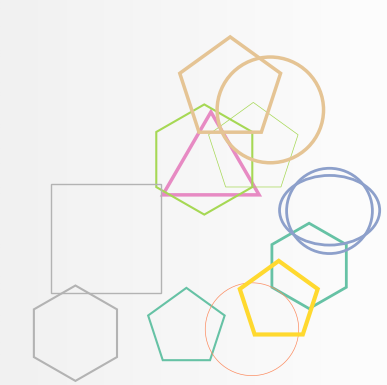[{"shape": "pentagon", "thickness": 1.5, "radius": 0.52, "center": [0.481, 0.148]}, {"shape": "hexagon", "thickness": 2, "radius": 0.55, "center": [0.798, 0.309]}, {"shape": "circle", "thickness": 0.5, "radius": 0.6, "center": [0.65, 0.145]}, {"shape": "circle", "thickness": 2, "radius": 0.55, "center": [0.85, 0.452]}, {"shape": "oval", "thickness": 2, "radius": 0.65, "center": [0.851, 0.454]}, {"shape": "triangle", "thickness": 2.5, "radius": 0.72, "center": [0.544, 0.566]}, {"shape": "pentagon", "thickness": 0.5, "radius": 0.61, "center": [0.654, 0.613]}, {"shape": "hexagon", "thickness": 1.5, "radius": 0.72, "center": [0.527, 0.586]}, {"shape": "pentagon", "thickness": 3, "radius": 0.53, "center": [0.719, 0.217]}, {"shape": "circle", "thickness": 2.5, "radius": 0.69, "center": [0.698, 0.715]}, {"shape": "pentagon", "thickness": 2.5, "radius": 0.68, "center": [0.594, 0.767]}, {"shape": "hexagon", "thickness": 1.5, "radius": 0.62, "center": [0.195, 0.135]}, {"shape": "square", "thickness": 1, "radius": 0.71, "center": [0.274, 0.381]}]